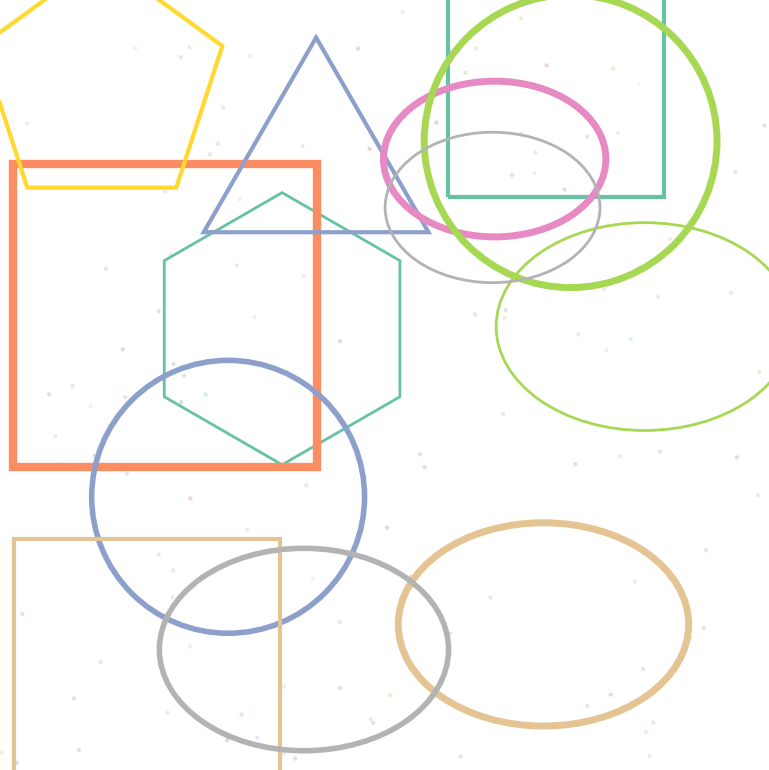[{"shape": "hexagon", "thickness": 1, "radius": 0.88, "center": [0.366, 0.573]}, {"shape": "square", "thickness": 1.5, "radius": 0.7, "center": [0.722, 0.884]}, {"shape": "square", "thickness": 3, "radius": 0.99, "center": [0.214, 0.59]}, {"shape": "triangle", "thickness": 1.5, "radius": 0.84, "center": [0.411, 0.783]}, {"shape": "circle", "thickness": 2, "radius": 0.89, "center": [0.296, 0.355]}, {"shape": "oval", "thickness": 2.5, "radius": 0.72, "center": [0.642, 0.793]}, {"shape": "oval", "thickness": 1, "radius": 0.96, "center": [0.837, 0.576]}, {"shape": "circle", "thickness": 2.5, "radius": 0.95, "center": [0.741, 0.817]}, {"shape": "pentagon", "thickness": 1.5, "radius": 0.82, "center": [0.132, 0.889]}, {"shape": "square", "thickness": 1.5, "radius": 0.86, "center": [0.191, 0.128]}, {"shape": "oval", "thickness": 2.5, "radius": 0.94, "center": [0.706, 0.189]}, {"shape": "oval", "thickness": 1, "radius": 0.7, "center": [0.64, 0.731]}, {"shape": "oval", "thickness": 2, "radius": 0.94, "center": [0.395, 0.156]}]